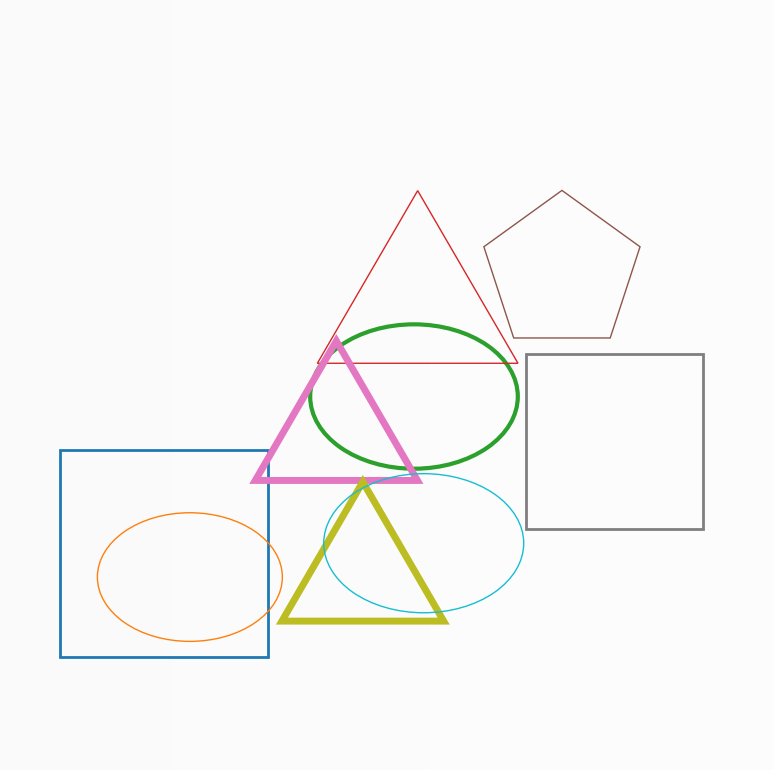[{"shape": "square", "thickness": 1, "radius": 0.67, "center": [0.212, 0.281]}, {"shape": "oval", "thickness": 0.5, "radius": 0.6, "center": [0.245, 0.251]}, {"shape": "oval", "thickness": 1.5, "radius": 0.67, "center": [0.534, 0.485]}, {"shape": "triangle", "thickness": 0.5, "radius": 0.75, "center": [0.539, 0.603]}, {"shape": "pentagon", "thickness": 0.5, "radius": 0.53, "center": [0.725, 0.647]}, {"shape": "triangle", "thickness": 2.5, "radius": 0.6, "center": [0.434, 0.436]}, {"shape": "square", "thickness": 1, "radius": 0.57, "center": [0.793, 0.426]}, {"shape": "triangle", "thickness": 2.5, "radius": 0.6, "center": [0.468, 0.254]}, {"shape": "oval", "thickness": 0.5, "radius": 0.65, "center": [0.547, 0.295]}]